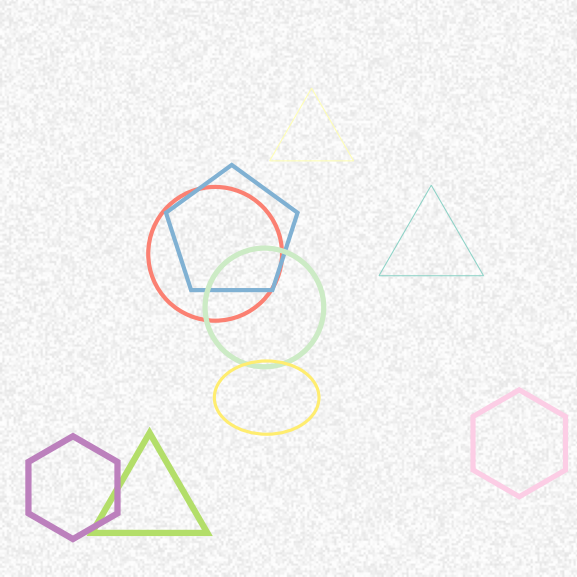[{"shape": "triangle", "thickness": 0.5, "radius": 0.52, "center": [0.747, 0.574]}, {"shape": "triangle", "thickness": 0.5, "radius": 0.42, "center": [0.54, 0.763]}, {"shape": "circle", "thickness": 2, "radius": 0.58, "center": [0.373, 0.56]}, {"shape": "pentagon", "thickness": 2, "radius": 0.6, "center": [0.401, 0.594]}, {"shape": "triangle", "thickness": 3, "radius": 0.58, "center": [0.259, 0.134]}, {"shape": "hexagon", "thickness": 2.5, "radius": 0.46, "center": [0.899, 0.232]}, {"shape": "hexagon", "thickness": 3, "radius": 0.45, "center": [0.126, 0.155]}, {"shape": "circle", "thickness": 2.5, "radius": 0.51, "center": [0.458, 0.467]}, {"shape": "oval", "thickness": 1.5, "radius": 0.45, "center": [0.462, 0.311]}]